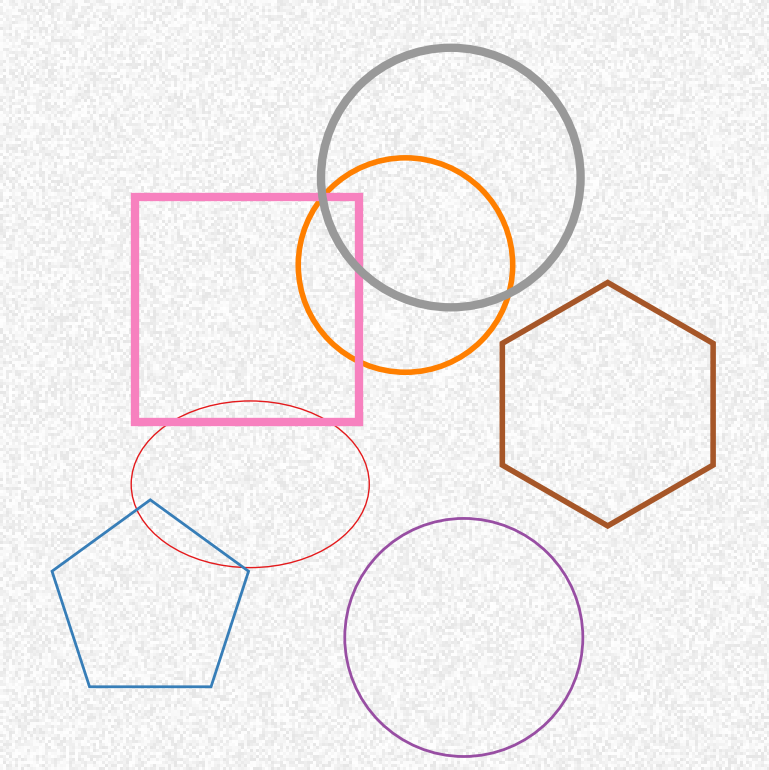[{"shape": "oval", "thickness": 0.5, "radius": 0.77, "center": [0.325, 0.371]}, {"shape": "pentagon", "thickness": 1, "radius": 0.67, "center": [0.195, 0.217]}, {"shape": "circle", "thickness": 1, "radius": 0.77, "center": [0.602, 0.172]}, {"shape": "circle", "thickness": 2, "radius": 0.7, "center": [0.527, 0.656]}, {"shape": "hexagon", "thickness": 2, "radius": 0.79, "center": [0.789, 0.475]}, {"shape": "square", "thickness": 3, "radius": 0.73, "center": [0.321, 0.598]}, {"shape": "circle", "thickness": 3, "radius": 0.84, "center": [0.585, 0.769]}]